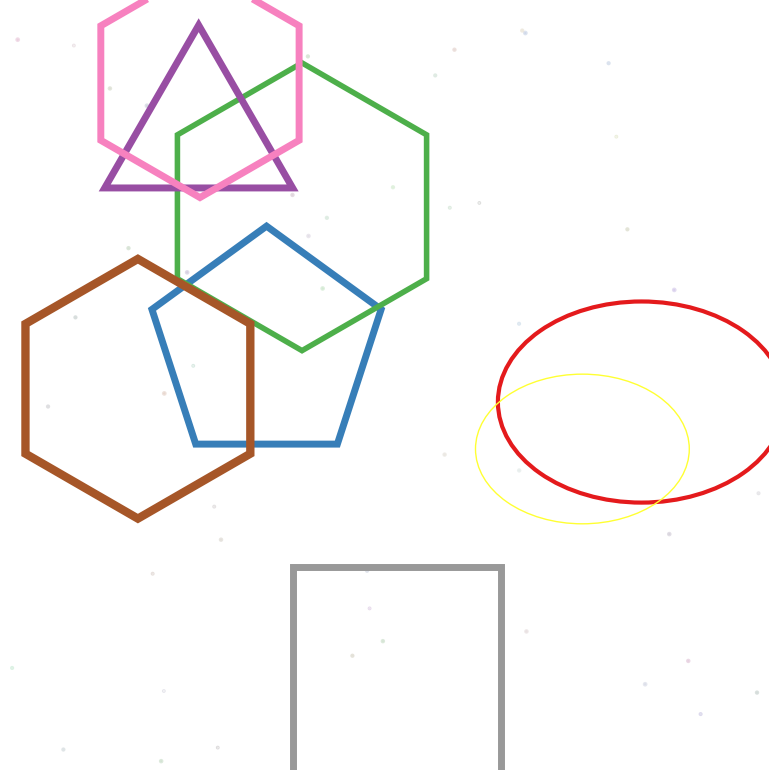[{"shape": "oval", "thickness": 1.5, "radius": 0.93, "center": [0.833, 0.478]}, {"shape": "pentagon", "thickness": 2.5, "radius": 0.78, "center": [0.346, 0.55]}, {"shape": "hexagon", "thickness": 2, "radius": 0.93, "center": [0.392, 0.731]}, {"shape": "triangle", "thickness": 2.5, "radius": 0.7, "center": [0.258, 0.826]}, {"shape": "oval", "thickness": 0.5, "radius": 0.69, "center": [0.756, 0.417]}, {"shape": "hexagon", "thickness": 3, "radius": 0.84, "center": [0.179, 0.495]}, {"shape": "hexagon", "thickness": 2.5, "radius": 0.74, "center": [0.26, 0.892]}, {"shape": "square", "thickness": 2.5, "radius": 0.68, "center": [0.515, 0.129]}]